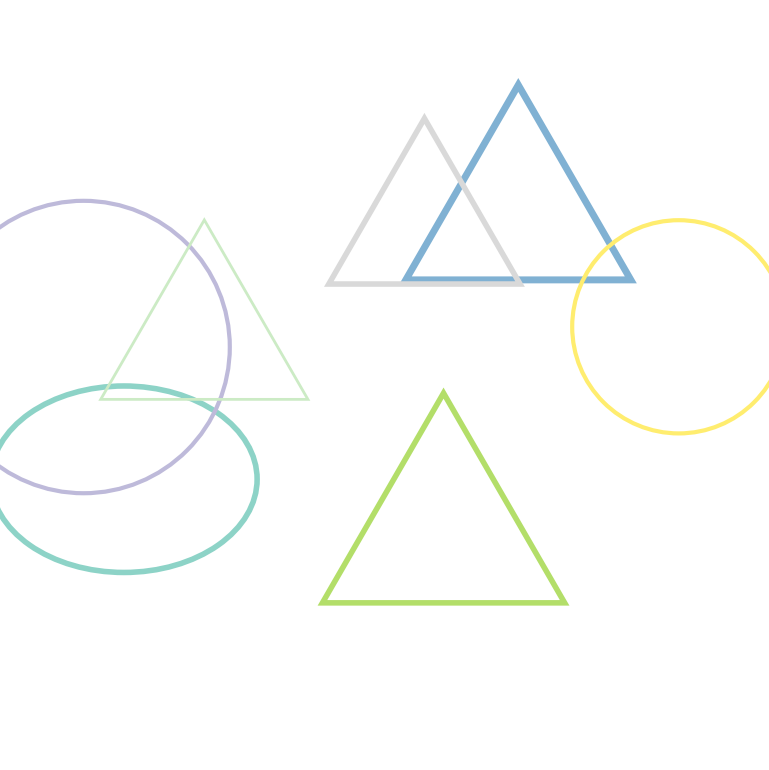[{"shape": "oval", "thickness": 2, "radius": 0.86, "center": [0.161, 0.378]}, {"shape": "circle", "thickness": 1.5, "radius": 0.95, "center": [0.109, 0.549]}, {"shape": "triangle", "thickness": 2.5, "radius": 0.84, "center": [0.673, 0.721]}, {"shape": "triangle", "thickness": 2, "radius": 0.91, "center": [0.576, 0.308]}, {"shape": "triangle", "thickness": 2, "radius": 0.72, "center": [0.551, 0.703]}, {"shape": "triangle", "thickness": 1, "radius": 0.78, "center": [0.265, 0.559]}, {"shape": "circle", "thickness": 1.5, "radius": 0.69, "center": [0.882, 0.576]}]